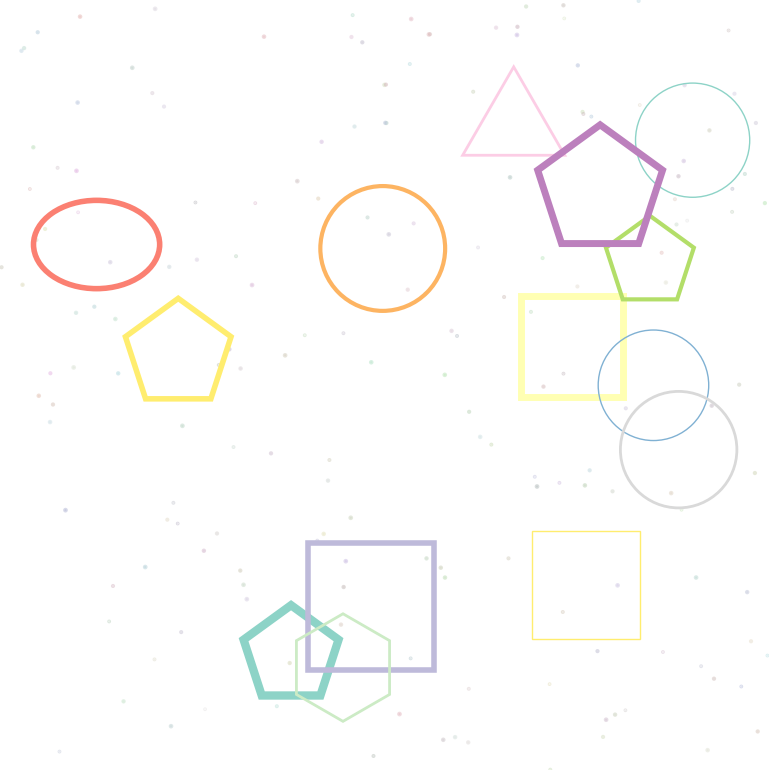[{"shape": "pentagon", "thickness": 3, "radius": 0.32, "center": [0.378, 0.149]}, {"shape": "circle", "thickness": 0.5, "radius": 0.37, "center": [0.9, 0.818]}, {"shape": "square", "thickness": 2.5, "radius": 0.33, "center": [0.743, 0.55]}, {"shape": "square", "thickness": 2, "radius": 0.41, "center": [0.481, 0.212]}, {"shape": "oval", "thickness": 2, "radius": 0.41, "center": [0.125, 0.682]}, {"shape": "circle", "thickness": 0.5, "radius": 0.36, "center": [0.849, 0.5]}, {"shape": "circle", "thickness": 1.5, "radius": 0.41, "center": [0.497, 0.677]}, {"shape": "pentagon", "thickness": 1.5, "radius": 0.3, "center": [0.844, 0.66]}, {"shape": "triangle", "thickness": 1, "radius": 0.38, "center": [0.667, 0.837]}, {"shape": "circle", "thickness": 1, "radius": 0.38, "center": [0.881, 0.416]}, {"shape": "pentagon", "thickness": 2.5, "radius": 0.43, "center": [0.779, 0.753]}, {"shape": "hexagon", "thickness": 1, "radius": 0.35, "center": [0.445, 0.133]}, {"shape": "pentagon", "thickness": 2, "radius": 0.36, "center": [0.231, 0.54]}, {"shape": "square", "thickness": 0.5, "radius": 0.35, "center": [0.761, 0.24]}]